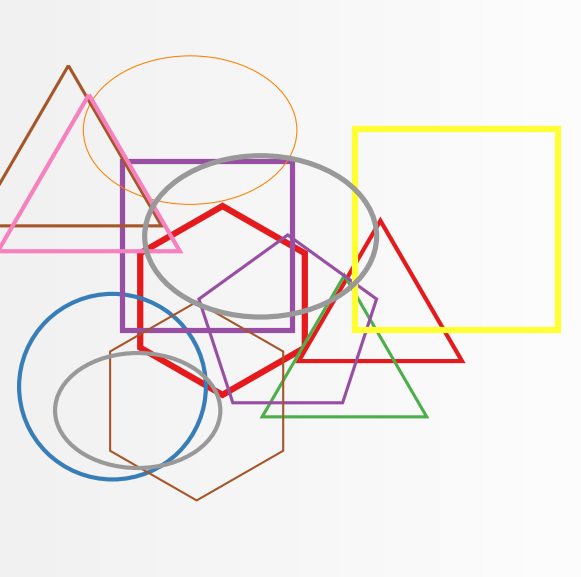[{"shape": "hexagon", "thickness": 3, "radius": 0.82, "center": [0.383, 0.479]}, {"shape": "triangle", "thickness": 2, "radius": 0.81, "center": [0.654, 0.455]}, {"shape": "circle", "thickness": 2, "radius": 0.8, "center": [0.194, 0.33]}, {"shape": "triangle", "thickness": 1.5, "radius": 0.82, "center": [0.593, 0.359]}, {"shape": "square", "thickness": 2.5, "radius": 0.73, "center": [0.356, 0.574]}, {"shape": "pentagon", "thickness": 1.5, "radius": 0.8, "center": [0.495, 0.432]}, {"shape": "oval", "thickness": 0.5, "radius": 0.92, "center": [0.327, 0.774]}, {"shape": "square", "thickness": 3, "radius": 0.87, "center": [0.785, 0.601]}, {"shape": "triangle", "thickness": 1.5, "radius": 0.93, "center": [0.118, 0.701]}, {"shape": "hexagon", "thickness": 1, "radius": 0.86, "center": [0.338, 0.305]}, {"shape": "triangle", "thickness": 2, "radius": 0.9, "center": [0.153, 0.654]}, {"shape": "oval", "thickness": 2.5, "radius": 1.0, "center": [0.448, 0.59]}, {"shape": "oval", "thickness": 2, "radius": 0.71, "center": [0.237, 0.288]}]